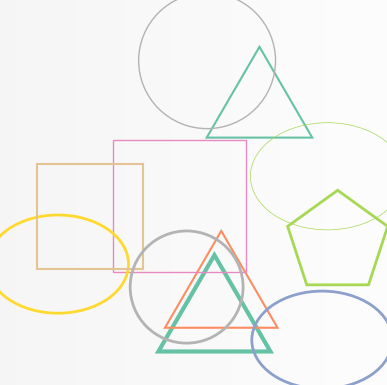[{"shape": "triangle", "thickness": 1.5, "radius": 0.79, "center": [0.67, 0.721]}, {"shape": "triangle", "thickness": 3, "radius": 0.83, "center": [0.553, 0.17]}, {"shape": "triangle", "thickness": 1.5, "radius": 0.84, "center": [0.571, 0.233]}, {"shape": "oval", "thickness": 2, "radius": 0.91, "center": [0.831, 0.117]}, {"shape": "square", "thickness": 1, "radius": 0.86, "center": [0.463, 0.465]}, {"shape": "pentagon", "thickness": 2, "radius": 0.68, "center": [0.871, 0.37]}, {"shape": "oval", "thickness": 0.5, "radius": 0.99, "center": [0.845, 0.542]}, {"shape": "oval", "thickness": 2, "radius": 0.91, "center": [0.15, 0.314]}, {"shape": "square", "thickness": 1.5, "radius": 0.68, "center": [0.234, 0.438]}, {"shape": "circle", "thickness": 2, "radius": 0.73, "center": [0.482, 0.254]}, {"shape": "circle", "thickness": 1, "radius": 0.88, "center": [0.534, 0.842]}]